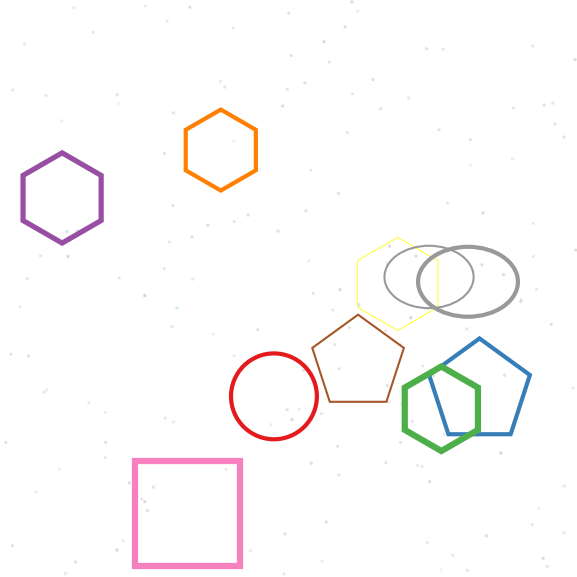[{"shape": "circle", "thickness": 2, "radius": 0.37, "center": [0.474, 0.313]}, {"shape": "pentagon", "thickness": 2, "radius": 0.46, "center": [0.83, 0.321]}, {"shape": "hexagon", "thickness": 3, "radius": 0.37, "center": [0.764, 0.291]}, {"shape": "hexagon", "thickness": 2.5, "radius": 0.39, "center": [0.108, 0.656]}, {"shape": "hexagon", "thickness": 2, "radius": 0.35, "center": [0.382, 0.739]}, {"shape": "hexagon", "thickness": 0.5, "radius": 0.4, "center": [0.689, 0.507]}, {"shape": "pentagon", "thickness": 1, "radius": 0.42, "center": [0.62, 0.371]}, {"shape": "square", "thickness": 3, "radius": 0.46, "center": [0.325, 0.11]}, {"shape": "oval", "thickness": 2, "radius": 0.43, "center": [0.81, 0.511]}, {"shape": "oval", "thickness": 1, "radius": 0.39, "center": [0.743, 0.52]}]